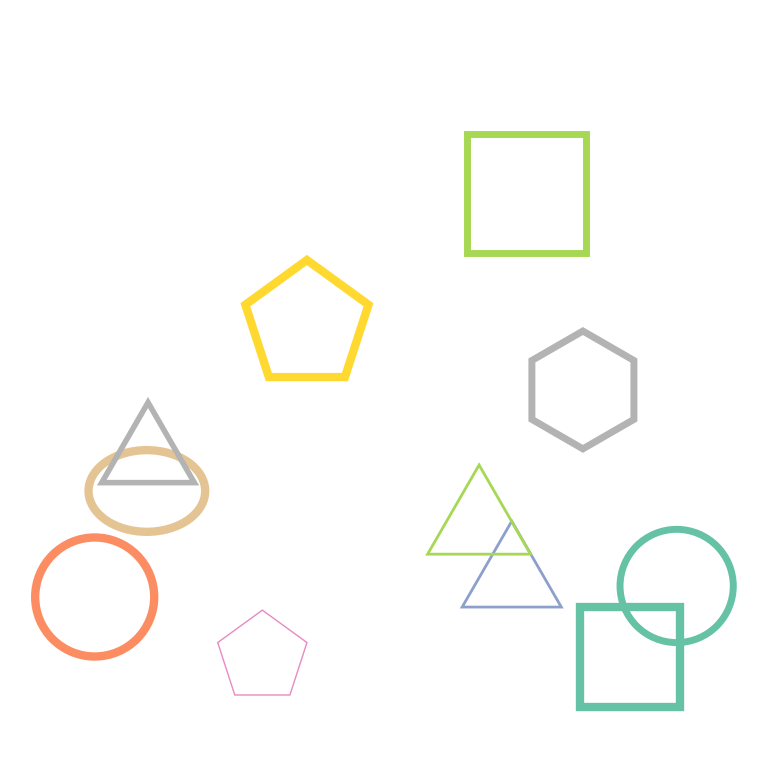[{"shape": "square", "thickness": 3, "radius": 0.32, "center": [0.818, 0.147]}, {"shape": "circle", "thickness": 2.5, "radius": 0.37, "center": [0.879, 0.239]}, {"shape": "circle", "thickness": 3, "radius": 0.39, "center": [0.123, 0.225]}, {"shape": "triangle", "thickness": 1, "radius": 0.37, "center": [0.665, 0.249]}, {"shape": "pentagon", "thickness": 0.5, "radius": 0.3, "center": [0.341, 0.147]}, {"shape": "square", "thickness": 2.5, "radius": 0.39, "center": [0.683, 0.749]}, {"shape": "triangle", "thickness": 1, "radius": 0.39, "center": [0.622, 0.319]}, {"shape": "pentagon", "thickness": 3, "radius": 0.42, "center": [0.399, 0.578]}, {"shape": "oval", "thickness": 3, "radius": 0.38, "center": [0.191, 0.362]}, {"shape": "triangle", "thickness": 2, "radius": 0.35, "center": [0.192, 0.408]}, {"shape": "hexagon", "thickness": 2.5, "radius": 0.38, "center": [0.757, 0.494]}]